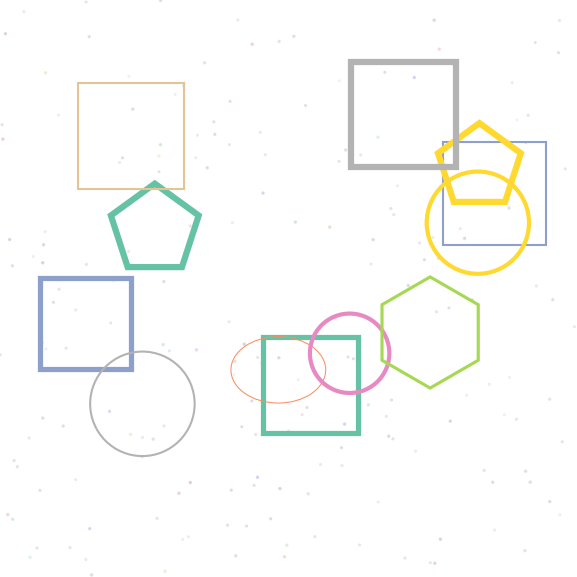[{"shape": "pentagon", "thickness": 3, "radius": 0.4, "center": [0.268, 0.601]}, {"shape": "square", "thickness": 2.5, "radius": 0.41, "center": [0.538, 0.332]}, {"shape": "oval", "thickness": 0.5, "radius": 0.41, "center": [0.482, 0.359]}, {"shape": "square", "thickness": 2.5, "radius": 0.4, "center": [0.148, 0.439]}, {"shape": "square", "thickness": 1, "radius": 0.44, "center": [0.856, 0.664]}, {"shape": "circle", "thickness": 2, "radius": 0.34, "center": [0.605, 0.387]}, {"shape": "hexagon", "thickness": 1.5, "radius": 0.48, "center": [0.745, 0.423]}, {"shape": "circle", "thickness": 2, "radius": 0.44, "center": [0.827, 0.614]}, {"shape": "pentagon", "thickness": 3, "radius": 0.38, "center": [0.83, 0.71]}, {"shape": "square", "thickness": 1, "radius": 0.46, "center": [0.226, 0.764]}, {"shape": "circle", "thickness": 1, "radius": 0.45, "center": [0.247, 0.3]}, {"shape": "square", "thickness": 3, "radius": 0.45, "center": [0.699, 0.801]}]